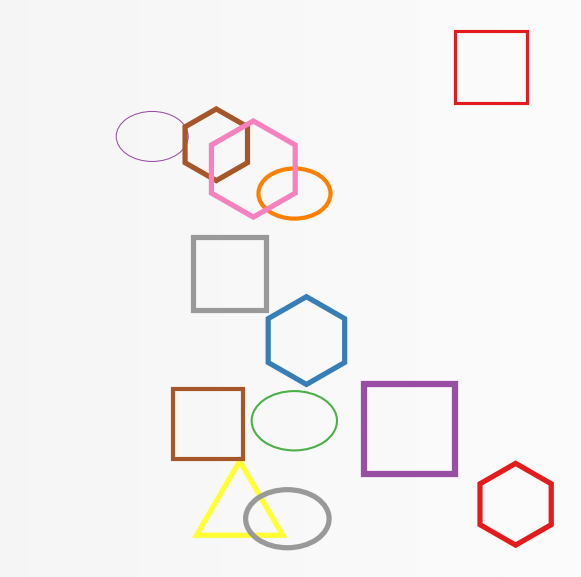[{"shape": "square", "thickness": 1.5, "radius": 0.31, "center": [0.845, 0.884]}, {"shape": "hexagon", "thickness": 2.5, "radius": 0.35, "center": [0.887, 0.126]}, {"shape": "hexagon", "thickness": 2.5, "radius": 0.38, "center": [0.527, 0.409]}, {"shape": "oval", "thickness": 1, "radius": 0.37, "center": [0.506, 0.271]}, {"shape": "square", "thickness": 3, "radius": 0.39, "center": [0.705, 0.256]}, {"shape": "oval", "thickness": 0.5, "radius": 0.31, "center": [0.262, 0.763]}, {"shape": "oval", "thickness": 2, "radius": 0.31, "center": [0.507, 0.664]}, {"shape": "triangle", "thickness": 2.5, "radius": 0.43, "center": [0.412, 0.115]}, {"shape": "hexagon", "thickness": 2.5, "radius": 0.31, "center": [0.372, 0.748]}, {"shape": "square", "thickness": 2, "radius": 0.3, "center": [0.357, 0.265]}, {"shape": "hexagon", "thickness": 2.5, "radius": 0.42, "center": [0.436, 0.706]}, {"shape": "square", "thickness": 2.5, "radius": 0.32, "center": [0.395, 0.526]}, {"shape": "oval", "thickness": 2.5, "radius": 0.36, "center": [0.494, 0.101]}]